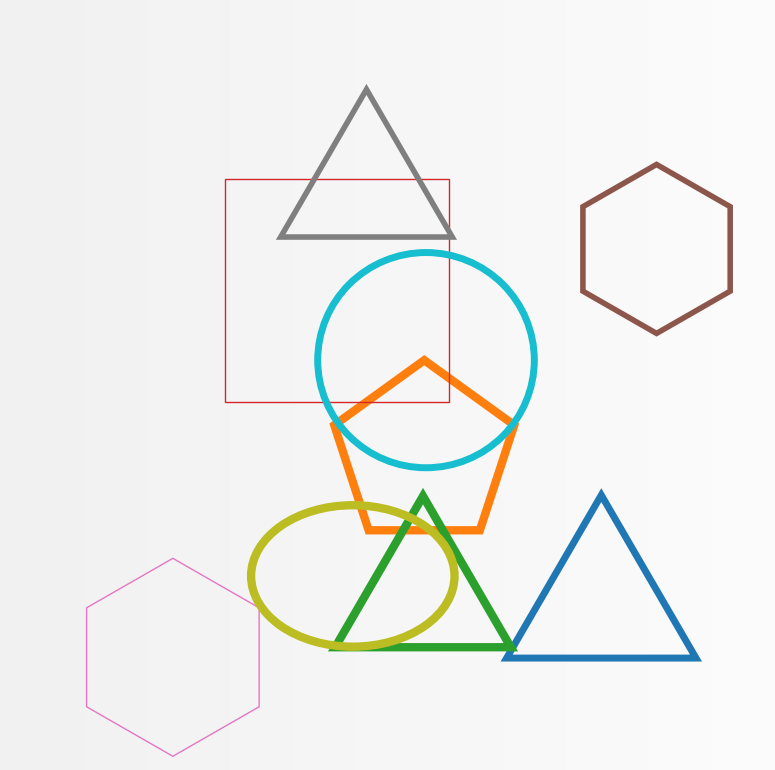[{"shape": "triangle", "thickness": 2.5, "radius": 0.71, "center": [0.776, 0.216]}, {"shape": "pentagon", "thickness": 3, "radius": 0.61, "center": [0.547, 0.41]}, {"shape": "triangle", "thickness": 3, "radius": 0.65, "center": [0.546, 0.225]}, {"shape": "square", "thickness": 0.5, "radius": 0.72, "center": [0.435, 0.623]}, {"shape": "hexagon", "thickness": 2, "radius": 0.55, "center": [0.847, 0.677]}, {"shape": "hexagon", "thickness": 0.5, "radius": 0.64, "center": [0.223, 0.146]}, {"shape": "triangle", "thickness": 2, "radius": 0.64, "center": [0.473, 0.756]}, {"shape": "oval", "thickness": 3, "radius": 0.66, "center": [0.455, 0.252]}, {"shape": "circle", "thickness": 2.5, "radius": 0.7, "center": [0.55, 0.532]}]